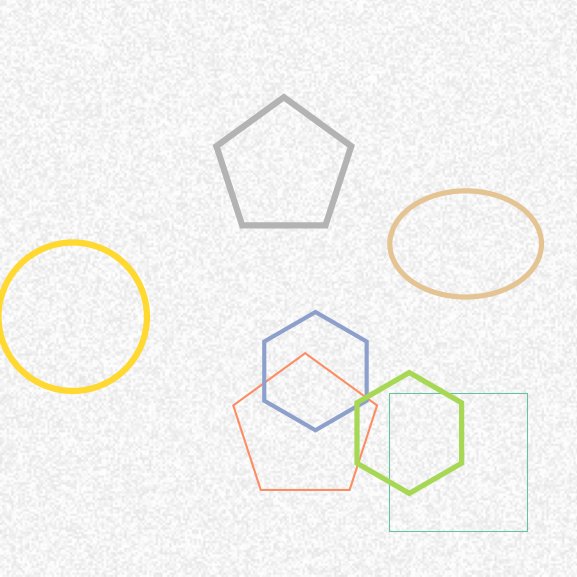[{"shape": "square", "thickness": 0.5, "radius": 0.6, "center": [0.792, 0.199]}, {"shape": "pentagon", "thickness": 1, "radius": 0.65, "center": [0.528, 0.257]}, {"shape": "hexagon", "thickness": 2, "radius": 0.51, "center": [0.546, 0.356]}, {"shape": "hexagon", "thickness": 2.5, "radius": 0.52, "center": [0.709, 0.249]}, {"shape": "circle", "thickness": 3, "radius": 0.64, "center": [0.126, 0.451]}, {"shape": "oval", "thickness": 2.5, "radius": 0.66, "center": [0.806, 0.577]}, {"shape": "pentagon", "thickness": 3, "radius": 0.61, "center": [0.492, 0.708]}]